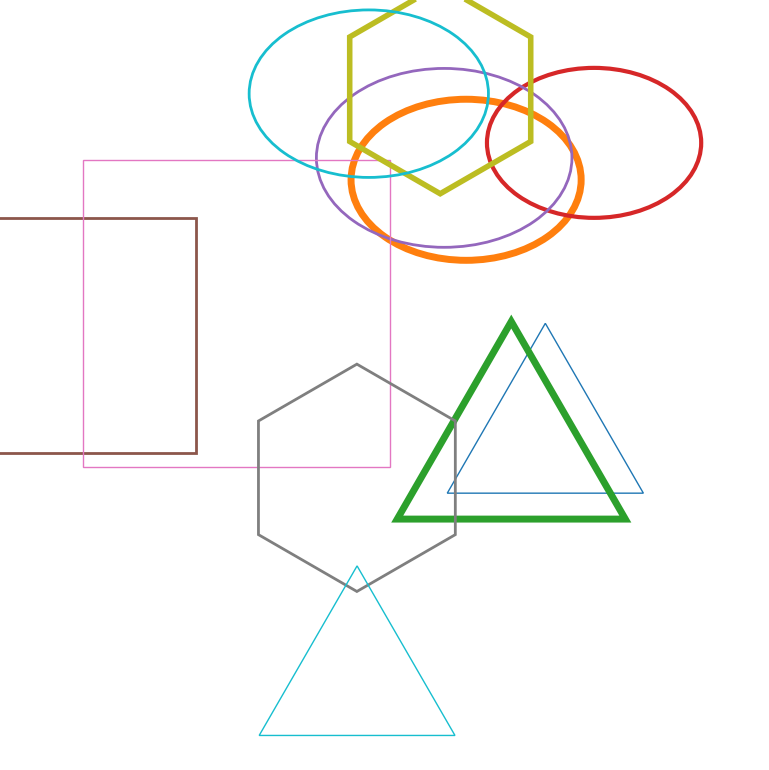[{"shape": "triangle", "thickness": 0.5, "radius": 0.74, "center": [0.708, 0.433]}, {"shape": "oval", "thickness": 2.5, "radius": 0.75, "center": [0.605, 0.767]}, {"shape": "triangle", "thickness": 2.5, "radius": 0.86, "center": [0.664, 0.411]}, {"shape": "oval", "thickness": 1.5, "radius": 0.7, "center": [0.772, 0.814]}, {"shape": "oval", "thickness": 1, "radius": 0.83, "center": [0.577, 0.795]}, {"shape": "square", "thickness": 1, "radius": 0.76, "center": [0.101, 0.565]}, {"shape": "square", "thickness": 0.5, "radius": 1.0, "center": [0.307, 0.593]}, {"shape": "hexagon", "thickness": 1, "radius": 0.74, "center": [0.463, 0.379]}, {"shape": "hexagon", "thickness": 2, "radius": 0.68, "center": [0.572, 0.884]}, {"shape": "oval", "thickness": 1, "radius": 0.78, "center": [0.479, 0.878]}, {"shape": "triangle", "thickness": 0.5, "radius": 0.73, "center": [0.464, 0.118]}]